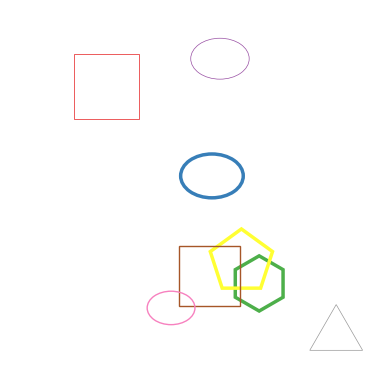[{"shape": "square", "thickness": 0.5, "radius": 0.42, "center": [0.276, 0.775]}, {"shape": "oval", "thickness": 2.5, "radius": 0.41, "center": [0.551, 0.543]}, {"shape": "hexagon", "thickness": 2.5, "radius": 0.36, "center": [0.673, 0.264]}, {"shape": "oval", "thickness": 0.5, "radius": 0.38, "center": [0.571, 0.848]}, {"shape": "pentagon", "thickness": 2.5, "radius": 0.42, "center": [0.627, 0.32]}, {"shape": "square", "thickness": 1, "radius": 0.4, "center": [0.543, 0.283]}, {"shape": "oval", "thickness": 1, "radius": 0.31, "center": [0.444, 0.2]}, {"shape": "triangle", "thickness": 0.5, "radius": 0.4, "center": [0.873, 0.13]}]